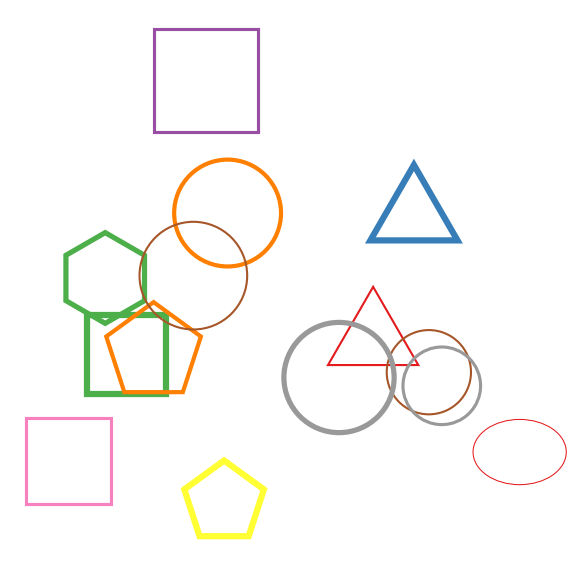[{"shape": "oval", "thickness": 0.5, "radius": 0.4, "center": [0.9, 0.216]}, {"shape": "triangle", "thickness": 1, "radius": 0.45, "center": [0.646, 0.412]}, {"shape": "triangle", "thickness": 3, "radius": 0.44, "center": [0.717, 0.626]}, {"shape": "hexagon", "thickness": 2.5, "radius": 0.39, "center": [0.182, 0.518]}, {"shape": "square", "thickness": 3, "radius": 0.34, "center": [0.219, 0.385]}, {"shape": "square", "thickness": 1.5, "radius": 0.45, "center": [0.356, 0.86]}, {"shape": "pentagon", "thickness": 2, "radius": 0.43, "center": [0.266, 0.39]}, {"shape": "circle", "thickness": 2, "radius": 0.46, "center": [0.394, 0.63]}, {"shape": "pentagon", "thickness": 3, "radius": 0.36, "center": [0.388, 0.129]}, {"shape": "circle", "thickness": 1, "radius": 0.47, "center": [0.335, 0.522]}, {"shape": "circle", "thickness": 1, "radius": 0.36, "center": [0.743, 0.355]}, {"shape": "square", "thickness": 1.5, "radius": 0.37, "center": [0.119, 0.201]}, {"shape": "circle", "thickness": 1.5, "radius": 0.34, "center": [0.765, 0.331]}, {"shape": "circle", "thickness": 2.5, "radius": 0.48, "center": [0.587, 0.345]}]